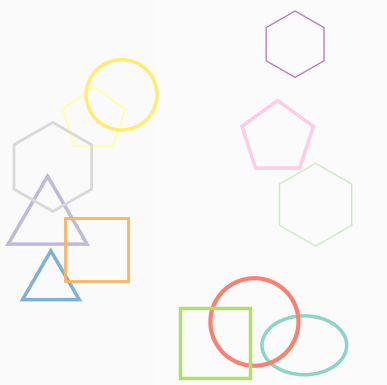[{"shape": "oval", "thickness": 2.5, "radius": 0.55, "center": [0.785, 0.103]}, {"shape": "pentagon", "thickness": 1.5, "radius": 0.43, "center": [0.242, 0.69]}, {"shape": "triangle", "thickness": 2.5, "radius": 0.59, "center": [0.123, 0.425]}, {"shape": "circle", "thickness": 3, "radius": 0.57, "center": [0.657, 0.164]}, {"shape": "triangle", "thickness": 2.5, "radius": 0.42, "center": [0.131, 0.264]}, {"shape": "square", "thickness": 2, "radius": 0.41, "center": [0.249, 0.353]}, {"shape": "square", "thickness": 2.5, "radius": 0.45, "center": [0.555, 0.11]}, {"shape": "pentagon", "thickness": 2.5, "radius": 0.48, "center": [0.716, 0.642]}, {"shape": "hexagon", "thickness": 2, "radius": 0.58, "center": [0.136, 0.566]}, {"shape": "hexagon", "thickness": 1, "radius": 0.43, "center": [0.762, 0.885]}, {"shape": "hexagon", "thickness": 1, "radius": 0.54, "center": [0.814, 0.468]}, {"shape": "circle", "thickness": 2.5, "radius": 0.46, "center": [0.314, 0.754]}]